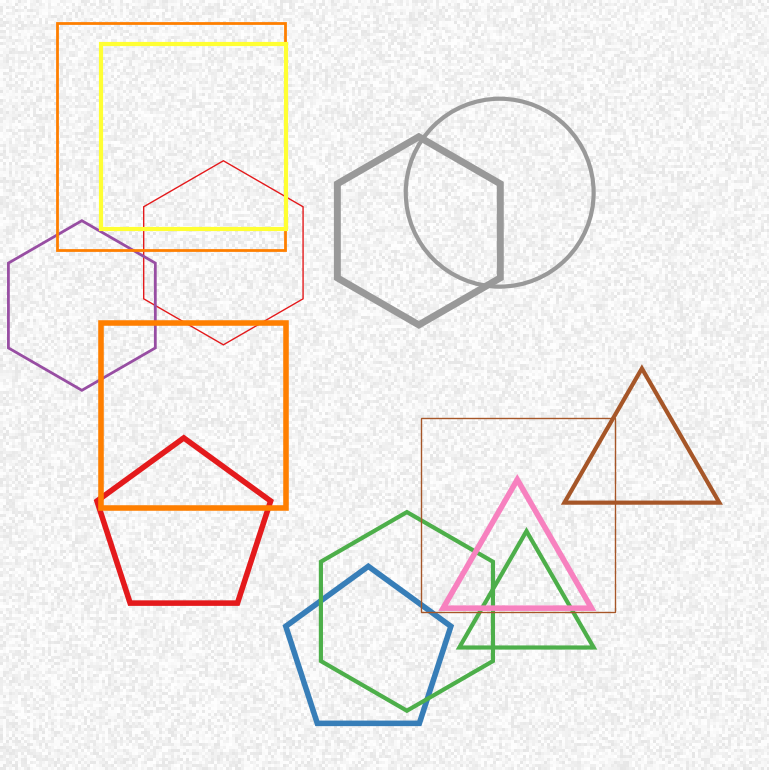[{"shape": "hexagon", "thickness": 0.5, "radius": 0.6, "center": [0.29, 0.672]}, {"shape": "pentagon", "thickness": 2, "radius": 0.59, "center": [0.239, 0.313]}, {"shape": "pentagon", "thickness": 2, "radius": 0.56, "center": [0.478, 0.152]}, {"shape": "hexagon", "thickness": 1.5, "radius": 0.65, "center": [0.528, 0.206]}, {"shape": "triangle", "thickness": 1.5, "radius": 0.5, "center": [0.684, 0.209]}, {"shape": "hexagon", "thickness": 1, "radius": 0.55, "center": [0.106, 0.603]}, {"shape": "square", "thickness": 1, "radius": 0.74, "center": [0.222, 0.823]}, {"shape": "square", "thickness": 2, "radius": 0.6, "center": [0.251, 0.46]}, {"shape": "square", "thickness": 1.5, "radius": 0.6, "center": [0.251, 0.823]}, {"shape": "square", "thickness": 0.5, "radius": 0.63, "center": [0.672, 0.331]}, {"shape": "triangle", "thickness": 1.5, "radius": 0.58, "center": [0.834, 0.405]}, {"shape": "triangle", "thickness": 2, "radius": 0.56, "center": [0.672, 0.266]}, {"shape": "hexagon", "thickness": 2.5, "radius": 0.61, "center": [0.544, 0.7]}, {"shape": "circle", "thickness": 1.5, "radius": 0.61, "center": [0.649, 0.75]}]